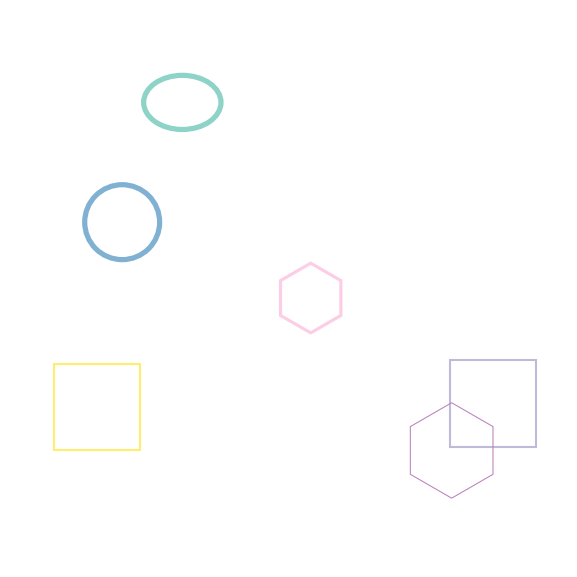[{"shape": "oval", "thickness": 2.5, "radius": 0.33, "center": [0.316, 0.822]}, {"shape": "square", "thickness": 1, "radius": 0.37, "center": [0.854, 0.3]}, {"shape": "circle", "thickness": 2.5, "radius": 0.32, "center": [0.212, 0.614]}, {"shape": "hexagon", "thickness": 1.5, "radius": 0.3, "center": [0.538, 0.483]}, {"shape": "hexagon", "thickness": 0.5, "radius": 0.41, "center": [0.782, 0.219]}, {"shape": "square", "thickness": 1, "radius": 0.37, "center": [0.168, 0.294]}]